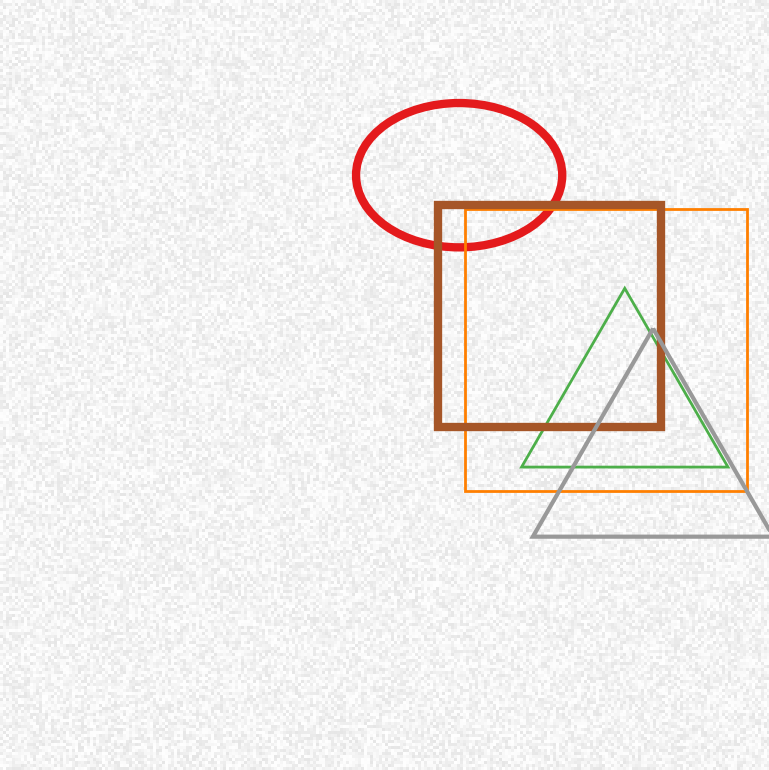[{"shape": "oval", "thickness": 3, "radius": 0.67, "center": [0.596, 0.772]}, {"shape": "triangle", "thickness": 1, "radius": 0.77, "center": [0.811, 0.471]}, {"shape": "square", "thickness": 1, "radius": 0.91, "center": [0.787, 0.545]}, {"shape": "square", "thickness": 3, "radius": 0.72, "center": [0.713, 0.59]}, {"shape": "triangle", "thickness": 1.5, "radius": 0.9, "center": [0.848, 0.393]}]